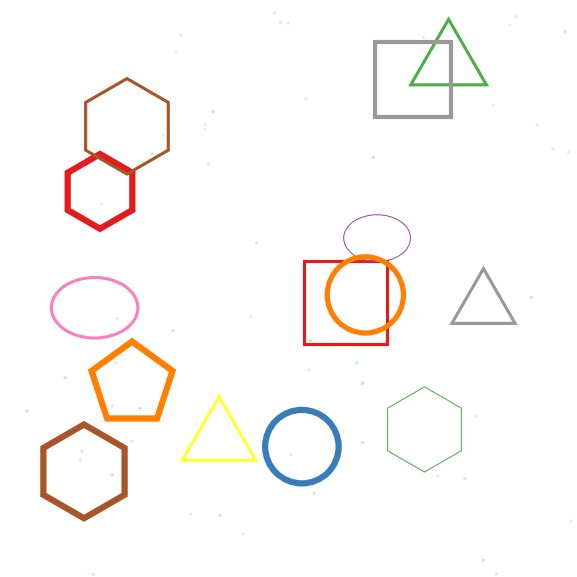[{"shape": "square", "thickness": 1.5, "radius": 0.36, "center": [0.599, 0.475]}, {"shape": "hexagon", "thickness": 3, "radius": 0.32, "center": [0.173, 0.668]}, {"shape": "circle", "thickness": 3, "radius": 0.32, "center": [0.523, 0.226]}, {"shape": "hexagon", "thickness": 0.5, "radius": 0.37, "center": [0.735, 0.256]}, {"shape": "triangle", "thickness": 1.5, "radius": 0.38, "center": [0.777, 0.89]}, {"shape": "oval", "thickness": 0.5, "radius": 0.29, "center": [0.653, 0.587]}, {"shape": "circle", "thickness": 2.5, "radius": 0.33, "center": [0.633, 0.489]}, {"shape": "pentagon", "thickness": 3, "radius": 0.37, "center": [0.229, 0.334]}, {"shape": "triangle", "thickness": 1.5, "radius": 0.37, "center": [0.379, 0.239]}, {"shape": "hexagon", "thickness": 3, "radius": 0.41, "center": [0.145, 0.183]}, {"shape": "hexagon", "thickness": 1.5, "radius": 0.41, "center": [0.22, 0.78]}, {"shape": "oval", "thickness": 1.5, "radius": 0.37, "center": [0.164, 0.466]}, {"shape": "square", "thickness": 2, "radius": 0.33, "center": [0.715, 0.861]}, {"shape": "triangle", "thickness": 1.5, "radius": 0.32, "center": [0.837, 0.471]}]